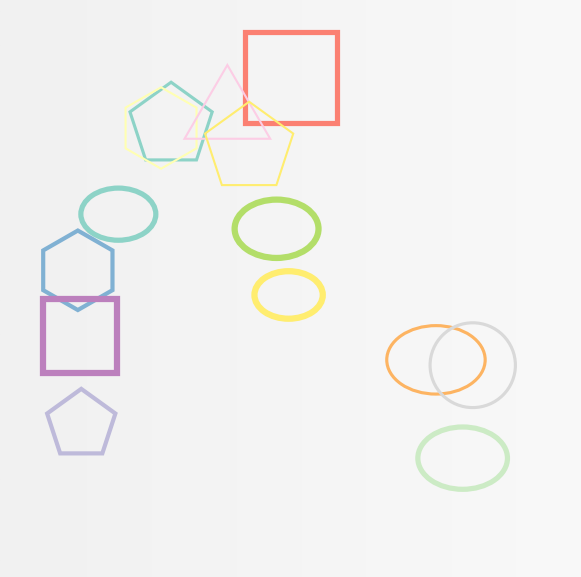[{"shape": "pentagon", "thickness": 1.5, "radius": 0.37, "center": [0.294, 0.782]}, {"shape": "oval", "thickness": 2.5, "radius": 0.32, "center": [0.204, 0.628]}, {"shape": "hexagon", "thickness": 1, "radius": 0.35, "center": [0.277, 0.777]}, {"shape": "pentagon", "thickness": 2, "radius": 0.31, "center": [0.14, 0.264]}, {"shape": "square", "thickness": 2.5, "radius": 0.4, "center": [0.501, 0.865]}, {"shape": "hexagon", "thickness": 2, "radius": 0.34, "center": [0.134, 0.531]}, {"shape": "oval", "thickness": 1.5, "radius": 0.42, "center": [0.75, 0.376]}, {"shape": "oval", "thickness": 3, "radius": 0.36, "center": [0.476, 0.603]}, {"shape": "triangle", "thickness": 1, "radius": 0.43, "center": [0.391, 0.801]}, {"shape": "circle", "thickness": 1.5, "radius": 0.37, "center": [0.813, 0.367]}, {"shape": "square", "thickness": 3, "radius": 0.32, "center": [0.137, 0.417]}, {"shape": "oval", "thickness": 2.5, "radius": 0.39, "center": [0.796, 0.206]}, {"shape": "pentagon", "thickness": 1, "radius": 0.4, "center": [0.429, 0.743]}, {"shape": "oval", "thickness": 3, "radius": 0.29, "center": [0.497, 0.488]}]